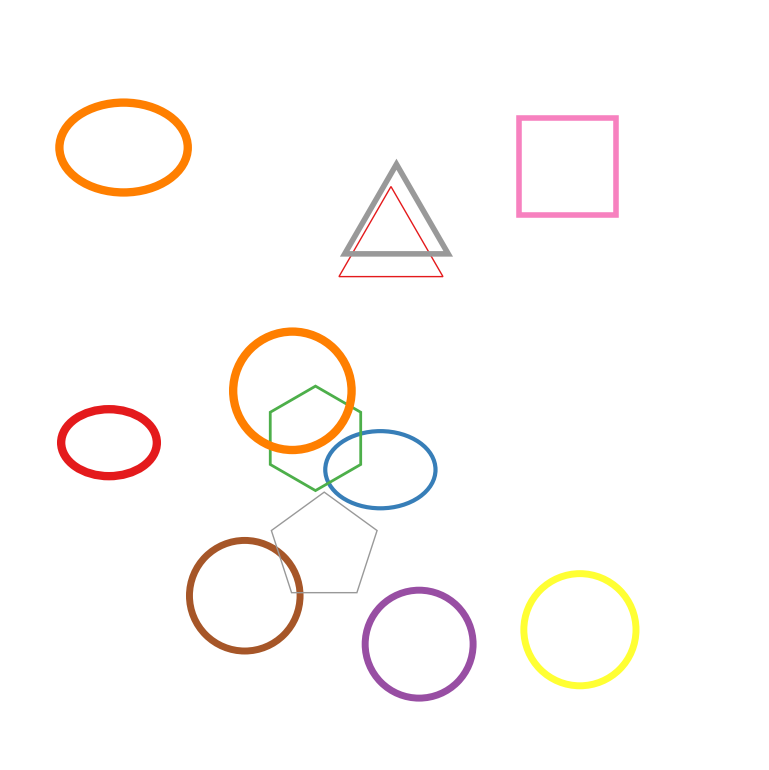[{"shape": "oval", "thickness": 3, "radius": 0.31, "center": [0.142, 0.425]}, {"shape": "triangle", "thickness": 0.5, "radius": 0.39, "center": [0.508, 0.68]}, {"shape": "oval", "thickness": 1.5, "radius": 0.36, "center": [0.494, 0.39]}, {"shape": "hexagon", "thickness": 1, "radius": 0.34, "center": [0.41, 0.431]}, {"shape": "circle", "thickness": 2.5, "radius": 0.35, "center": [0.544, 0.163]}, {"shape": "circle", "thickness": 3, "radius": 0.38, "center": [0.38, 0.492]}, {"shape": "oval", "thickness": 3, "radius": 0.42, "center": [0.161, 0.808]}, {"shape": "circle", "thickness": 2.5, "radius": 0.36, "center": [0.753, 0.182]}, {"shape": "circle", "thickness": 2.5, "radius": 0.36, "center": [0.318, 0.226]}, {"shape": "square", "thickness": 2, "radius": 0.31, "center": [0.738, 0.784]}, {"shape": "pentagon", "thickness": 0.5, "radius": 0.36, "center": [0.421, 0.289]}, {"shape": "triangle", "thickness": 2, "radius": 0.39, "center": [0.515, 0.709]}]